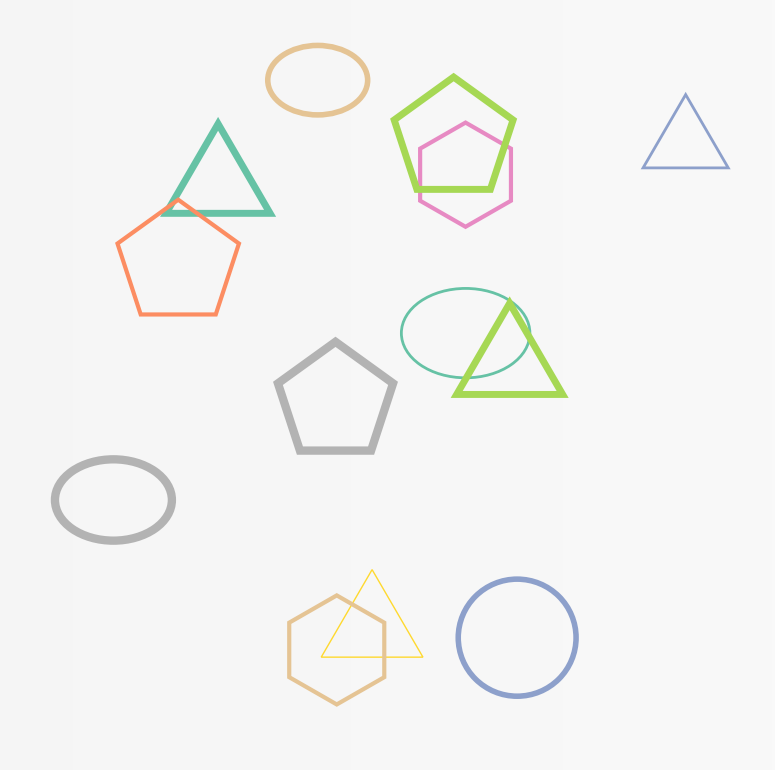[{"shape": "triangle", "thickness": 2.5, "radius": 0.39, "center": [0.281, 0.762]}, {"shape": "oval", "thickness": 1, "radius": 0.41, "center": [0.601, 0.567]}, {"shape": "pentagon", "thickness": 1.5, "radius": 0.41, "center": [0.23, 0.658]}, {"shape": "circle", "thickness": 2, "radius": 0.38, "center": [0.667, 0.172]}, {"shape": "triangle", "thickness": 1, "radius": 0.32, "center": [0.885, 0.814]}, {"shape": "hexagon", "thickness": 1.5, "radius": 0.34, "center": [0.601, 0.773]}, {"shape": "pentagon", "thickness": 2.5, "radius": 0.4, "center": [0.585, 0.819]}, {"shape": "triangle", "thickness": 2.5, "radius": 0.39, "center": [0.658, 0.527]}, {"shape": "triangle", "thickness": 0.5, "radius": 0.38, "center": [0.48, 0.184]}, {"shape": "oval", "thickness": 2, "radius": 0.32, "center": [0.41, 0.896]}, {"shape": "hexagon", "thickness": 1.5, "radius": 0.35, "center": [0.435, 0.156]}, {"shape": "pentagon", "thickness": 3, "radius": 0.39, "center": [0.433, 0.478]}, {"shape": "oval", "thickness": 3, "radius": 0.38, "center": [0.146, 0.351]}]